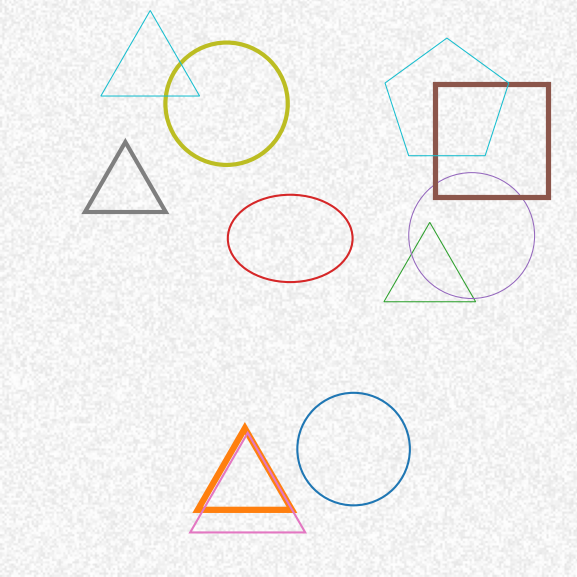[{"shape": "circle", "thickness": 1, "radius": 0.49, "center": [0.612, 0.222]}, {"shape": "triangle", "thickness": 3, "radius": 0.47, "center": [0.424, 0.163]}, {"shape": "triangle", "thickness": 0.5, "radius": 0.46, "center": [0.744, 0.522]}, {"shape": "oval", "thickness": 1, "radius": 0.54, "center": [0.503, 0.586]}, {"shape": "circle", "thickness": 0.5, "radius": 0.54, "center": [0.817, 0.591]}, {"shape": "square", "thickness": 2.5, "radius": 0.49, "center": [0.852, 0.757]}, {"shape": "triangle", "thickness": 1, "radius": 0.57, "center": [0.429, 0.135]}, {"shape": "triangle", "thickness": 2, "radius": 0.4, "center": [0.217, 0.672]}, {"shape": "circle", "thickness": 2, "radius": 0.53, "center": [0.392, 0.82]}, {"shape": "pentagon", "thickness": 0.5, "radius": 0.56, "center": [0.774, 0.821]}, {"shape": "triangle", "thickness": 0.5, "radius": 0.49, "center": [0.26, 0.882]}]